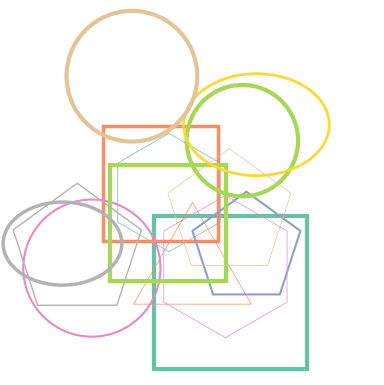[{"shape": "hexagon", "thickness": 0.5, "radius": 0.77, "center": [0.439, 0.5]}, {"shape": "square", "thickness": 3, "radius": 1.0, "center": [0.599, 0.24]}, {"shape": "triangle", "thickness": 0.5, "radius": 0.88, "center": [0.5, 0.298]}, {"shape": "square", "thickness": 2.5, "radius": 0.74, "center": [0.417, 0.524]}, {"shape": "pentagon", "thickness": 1.5, "radius": 0.74, "center": [0.64, 0.355]}, {"shape": "hexagon", "thickness": 0.5, "radius": 0.92, "center": [0.586, 0.308]}, {"shape": "circle", "thickness": 1.5, "radius": 0.89, "center": [0.239, 0.304]}, {"shape": "circle", "thickness": 3, "radius": 0.72, "center": [0.629, 0.635]}, {"shape": "square", "thickness": 3, "radius": 0.75, "center": [0.437, 0.421]}, {"shape": "oval", "thickness": 2, "radius": 0.95, "center": [0.666, 0.676]}, {"shape": "pentagon", "thickness": 0.5, "radius": 0.84, "center": [0.596, 0.446]}, {"shape": "circle", "thickness": 3, "radius": 0.85, "center": [0.343, 0.802]}, {"shape": "pentagon", "thickness": 1, "radius": 0.88, "center": [0.201, 0.349]}, {"shape": "oval", "thickness": 2.5, "radius": 0.77, "center": [0.162, 0.367]}]